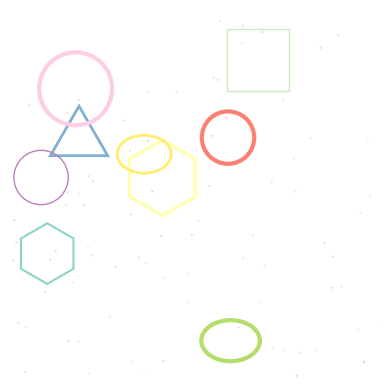[{"shape": "hexagon", "thickness": 1.5, "radius": 0.39, "center": [0.123, 0.341]}, {"shape": "hexagon", "thickness": 2.5, "radius": 0.49, "center": [0.422, 0.538]}, {"shape": "circle", "thickness": 3, "radius": 0.34, "center": [0.592, 0.643]}, {"shape": "triangle", "thickness": 2, "radius": 0.43, "center": [0.205, 0.639]}, {"shape": "oval", "thickness": 3, "radius": 0.38, "center": [0.599, 0.115]}, {"shape": "circle", "thickness": 3, "radius": 0.47, "center": [0.197, 0.769]}, {"shape": "circle", "thickness": 1, "radius": 0.35, "center": [0.107, 0.539]}, {"shape": "square", "thickness": 1, "radius": 0.41, "center": [0.67, 0.845]}, {"shape": "oval", "thickness": 2, "radius": 0.35, "center": [0.375, 0.599]}]